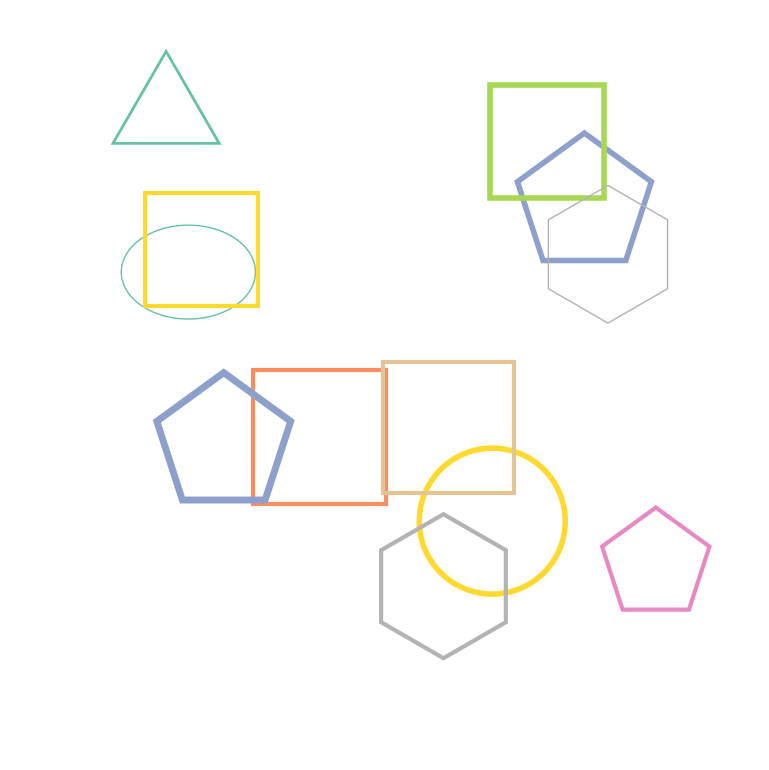[{"shape": "oval", "thickness": 0.5, "radius": 0.44, "center": [0.245, 0.647]}, {"shape": "triangle", "thickness": 1, "radius": 0.4, "center": [0.216, 0.854]}, {"shape": "square", "thickness": 1.5, "radius": 0.43, "center": [0.415, 0.432]}, {"shape": "pentagon", "thickness": 2, "radius": 0.46, "center": [0.759, 0.736]}, {"shape": "pentagon", "thickness": 2.5, "radius": 0.46, "center": [0.291, 0.425]}, {"shape": "pentagon", "thickness": 1.5, "radius": 0.37, "center": [0.852, 0.268]}, {"shape": "square", "thickness": 2, "radius": 0.37, "center": [0.71, 0.816]}, {"shape": "square", "thickness": 1.5, "radius": 0.37, "center": [0.262, 0.676]}, {"shape": "circle", "thickness": 2, "radius": 0.47, "center": [0.639, 0.323]}, {"shape": "square", "thickness": 1.5, "radius": 0.43, "center": [0.582, 0.445]}, {"shape": "hexagon", "thickness": 1.5, "radius": 0.47, "center": [0.576, 0.239]}, {"shape": "hexagon", "thickness": 0.5, "radius": 0.45, "center": [0.79, 0.67]}]